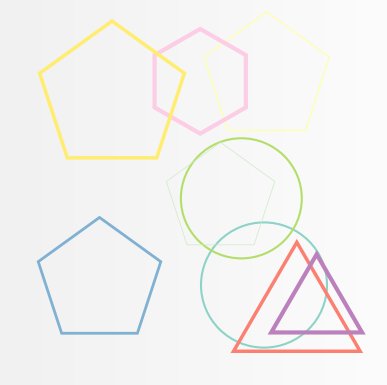[{"shape": "circle", "thickness": 1.5, "radius": 0.81, "center": [0.681, 0.26]}, {"shape": "pentagon", "thickness": 1, "radius": 0.85, "center": [0.688, 0.799]}, {"shape": "triangle", "thickness": 2.5, "radius": 0.94, "center": [0.766, 0.182]}, {"shape": "pentagon", "thickness": 2, "radius": 0.83, "center": [0.257, 0.269]}, {"shape": "circle", "thickness": 1.5, "radius": 0.78, "center": [0.623, 0.485]}, {"shape": "hexagon", "thickness": 3, "radius": 0.68, "center": [0.517, 0.789]}, {"shape": "triangle", "thickness": 3, "radius": 0.68, "center": [0.817, 0.204]}, {"shape": "pentagon", "thickness": 0.5, "radius": 0.74, "center": [0.569, 0.483]}, {"shape": "pentagon", "thickness": 2.5, "radius": 0.98, "center": [0.289, 0.749]}]